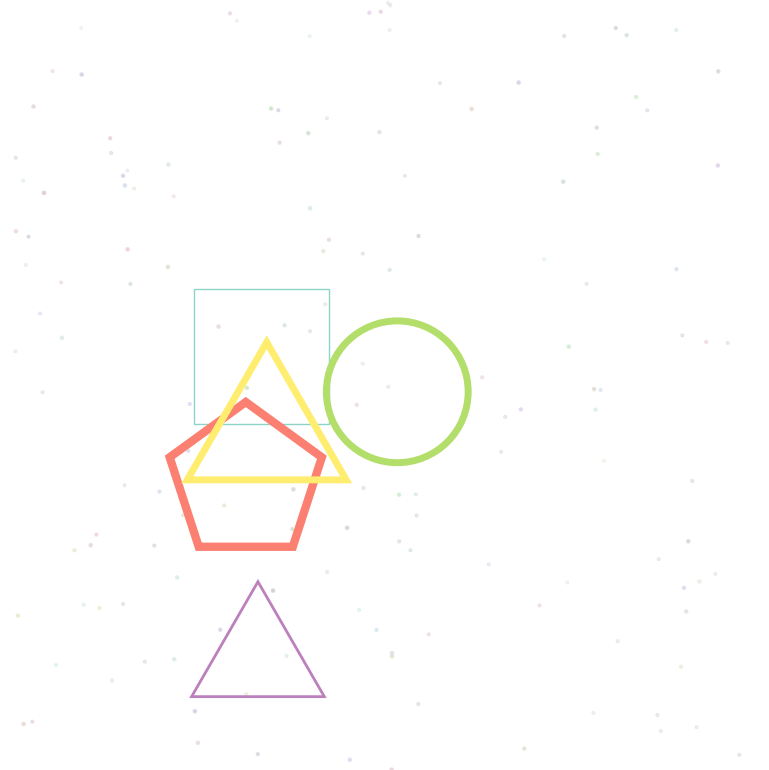[{"shape": "square", "thickness": 0.5, "radius": 0.44, "center": [0.34, 0.537]}, {"shape": "pentagon", "thickness": 3, "radius": 0.52, "center": [0.319, 0.374]}, {"shape": "circle", "thickness": 2.5, "radius": 0.46, "center": [0.516, 0.491]}, {"shape": "triangle", "thickness": 1, "radius": 0.5, "center": [0.335, 0.145]}, {"shape": "triangle", "thickness": 2.5, "radius": 0.6, "center": [0.346, 0.436]}]